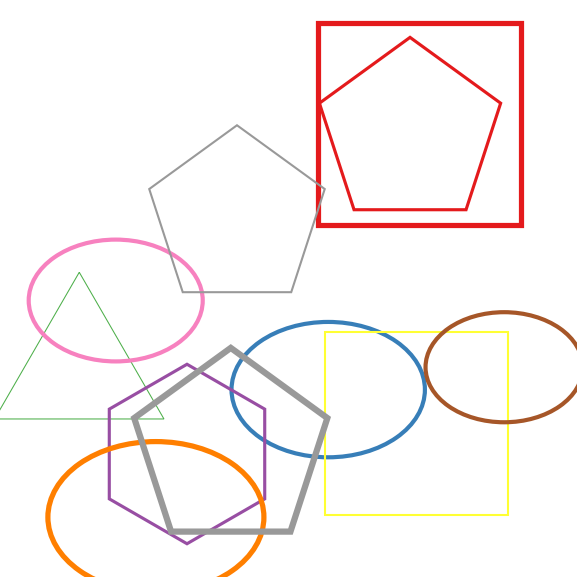[{"shape": "pentagon", "thickness": 1.5, "radius": 0.82, "center": [0.71, 0.769]}, {"shape": "square", "thickness": 2.5, "radius": 0.88, "center": [0.726, 0.785]}, {"shape": "oval", "thickness": 2, "radius": 0.84, "center": [0.568, 0.324]}, {"shape": "triangle", "thickness": 0.5, "radius": 0.85, "center": [0.137, 0.358]}, {"shape": "hexagon", "thickness": 1.5, "radius": 0.78, "center": [0.324, 0.213]}, {"shape": "oval", "thickness": 2.5, "radius": 0.94, "center": [0.27, 0.104]}, {"shape": "square", "thickness": 1, "radius": 0.79, "center": [0.721, 0.266]}, {"shape": "oval", "thickness": 2, "radius": 0.68, "center": [0.873, 0.363]}, {"shape": "oval", "thickness": 2, "radius": 0.75, "center": [0.2, 0.479]}, {"shape": "pentagon", "thickness": 3, "radius": 0.88, "center": [0.4, 0.221]}, {"shape": "pentagon", "thickness": 1, "radius": 0.8, "center": [0.41, 0.622]}]